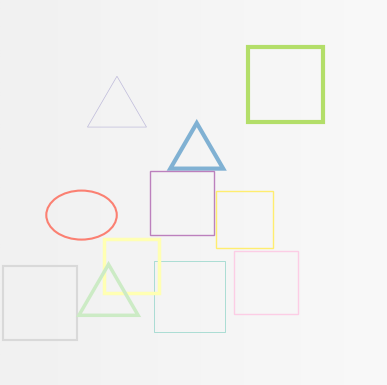[{"shape": "square", "thickness": 0.5, "radius": 0.46, "center": [0.489, 0.229]}, {"shape": "square", "thickness": 2.5, "radius": 0.35, "center": [0.34, 0.309]}, {"shape": "triangle", "thickness": 0.5, "radius": 0.44, "center": [0.302, 0.714]}, {"shape": "oval", "thickness": 1.5, "radius": 0.45, "center": [0.21, 0.441]}, {"shape": "triangle", "thickness": 3, "radius": 0.39, "center": [0.508, 0.601]}, {"shape": "square", "thickness": 3, "radius": 0.49, "center": [0.737, 0.78]}, {"shape": "square", "thickness": 1, "radius": 0.41, "center": [0.687, 0.267]}, {"shape": "square", "thickness": 1.5, "radius": 0.48, "center": [0.103, 0.213]}, {"shape": "square", "thickness": 1, "radius": 0.41, "center": [0.47, 0.473]}, {"shape": "triangle", "thickness": 2.5, "radius": 0.44, "center": [0.28, 0.225]}, {"shape": "square", "thickness": 1, "radius": 0.37, "center": [0.632, 0.431]}]